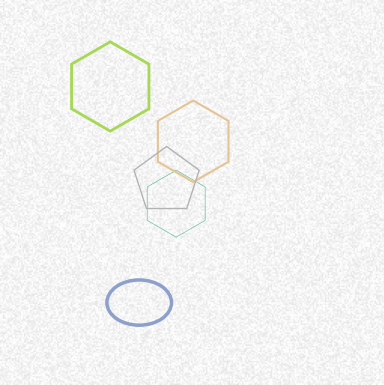[{"shape": "hexagon", "thickness": 0.5, "radius": 0.43, "center": [0.458, 0.471]}, {"shape": "oval", "thickness": 2.5, "radius": 0.42, "center": [0.362, 0.214]}, {"shape": "hexagon", "thickness": 2, "radius": 0.58, "center": [0.286, 0.775]}, {"shape": "hexagon", "thickness": 1.5, "radius": 0.53, "center": [0.502, 0.633]}, {"shape": "pentagon", "thickness": 1, "radius": 0.45, "center": [0.433, 0.53]}]